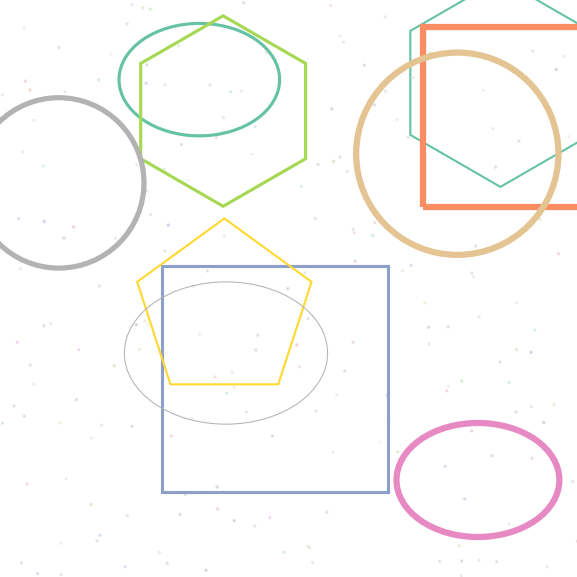[{"shape": "oval", "thickness": 1.5, "radius": 0.7, "center": [0.345, 0.861]}, {"shape": "hexagon", "thickness": 1, "radius": 0.9, "center": [0.867, 0.856]}, {"shape": "square", "thickness": 3, "radius": 0.78, "center": [0.888, 0.796]}, {"shape": "square", "thickness": 1.5, "radius": 0.98, "center": [0.476, 0.343]}, {"shape": "oval", "thickness": 3, "radius": 0.71, "center": [0.828, 0.168]}, {"shape": "hexagon", "thickness": 1.5, "radius": 0.82, "center": [0.386, 0.807]}, {"shape": "pentagon", "thickness": 1, "radius": 0.79, "center": [0.389, 0.462]}, {"shape": "circle", "thickness": 3, "radius": 0.88, "center": [0.792, 0.733]}, {"shape": "oval", "thickness": 0.5, "radius": 0.88, "center": [0.391, 0.388]}, {"shape": "circle", "thickness": 2.5, "radius": 0.74, "center": [0.102, 0.682]}]